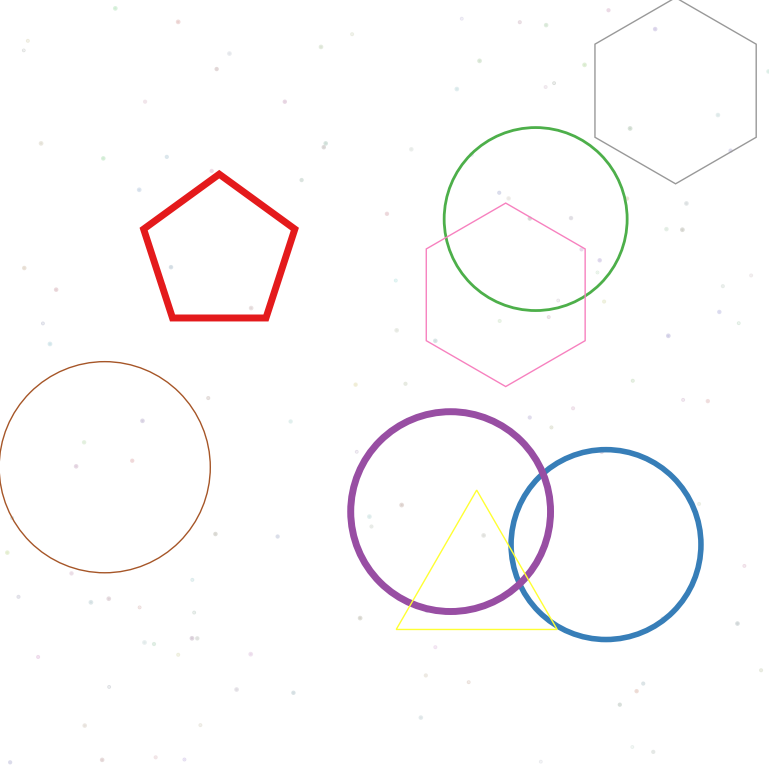[{"shape": "pentagon", "thickness": 2.5, "radius": 0.52, "center": [0.285, 0.671]}, {"shape": "circle", "thickness": 2, "radius": 0.62, "center": [0.787, 0.293]}, {"shape": "circle", "thickness": 1, "radius": 0.59, "center": [0.696, 0.716]}, {"shape": "circle", "thickness": 2.5, "radius": 0.65, "center": [0.585, 0.336]}, {"shape": "triangle", "thickness": 0.5, "radius": 0.6, "center": [0.619, 0.243]}, {"shape": "circle", "thickness": 0.5, "radius": 0.69, "center": [0.136, 0.393]}, {"shape": "hexagon", "thickness": 0.5, "radius": 0.6, "center": [0.657, 0.617]}, {"shape": "hexagon", "thickness": 0.5, "radius": 0.6, "center": [0.877, 0.882]}]